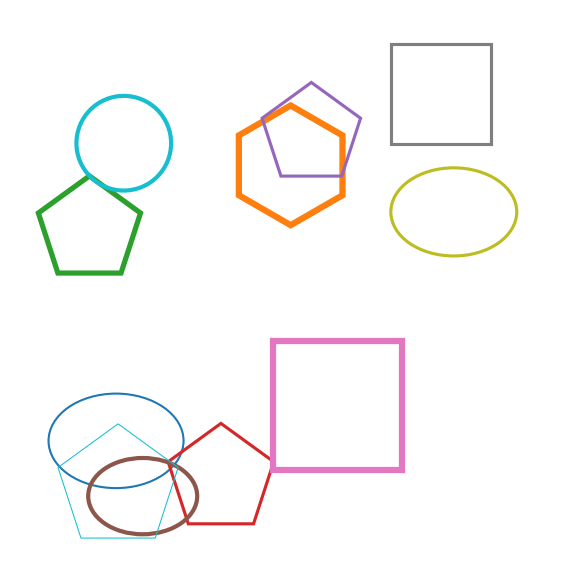[{"shape": "oval", "thickness": 1, "radius": 0.58, "center": [0.201, 0.236]}, {"shape": "hexagon", "thickness": 3, "radius": 0.52, "center": [0.503, 0.713]}, {"shape": "pentagon", "thickness": 2.5, "radius": 0.46, "center": [0.155, 0.602]}, {"shape": "pentagon", "thickness": 1.5, "radius": 0.48, "center": [0.383, 0.17]}, {"shape": "pentagon", "thickness": 1.5, "radius": 0.45, "center": [0.539, 0.767]}, {"shape": "oval", "thickness": 2, "radius": 0.47, "center": [0.247, 0.14]}, {"shape": "square", "thickness": 3, "radius": 0.56, "center": [0.584, 0.297]}, {"shape": "square", "thickness": 1.5, "radius": 0.43, "center": [0.763, 0.837]}, {"shape": "oval", "thickness": 1.5, "radius": 0.55, "center": [0.786, 0.632]}, {"shape": "circle", "thickness": 2, "radius": 0.41, "center": [0.214, 0.751]}, {"shape": "pentagon", "thickness": 0.5, "radius": 0.55, "center": [0.204, 0.156]}]